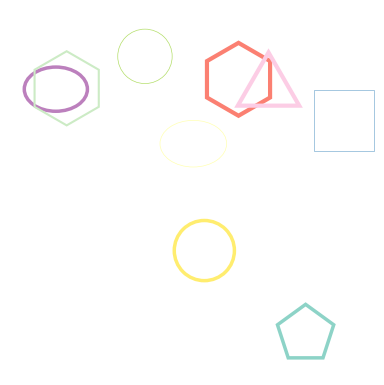[{"shape": "pentagon", "thickness": 2.5, "radius": 0.38, "center": [0.794, 0.133]}, {"shape": "oval", "thickness": 0.5, "radius": 0.43, "center": [0.502, 0.627]}, {"shape": "hexagon", "thickness": 3, "radius": 0.47, "center": [0.62, 0.794]}, {"shape": "square", "thickness": 0.5, "radius": 0.39, "center": [0.893, 0.687]}, {"shape": "circle", "thickness": 0.5, "radius": 0.35, "center": [0.377, 0.854]}, {"shape": "triangle", "thickness": 3, "radius": 0.46, "center": [0.697, 0.772]}, {"shape": "oval", "thickness": 2.5, "radius": 0.41, "center": [0.145, 0.768]}, {"shape": "hexagon", "thickness": 1.5, "radius": 0.48, "center": [0.173, 0.771]}, {"shape": "circle", "thickness": 2.5, "radius": 0.39, "center": [0.531, 0.349]}]